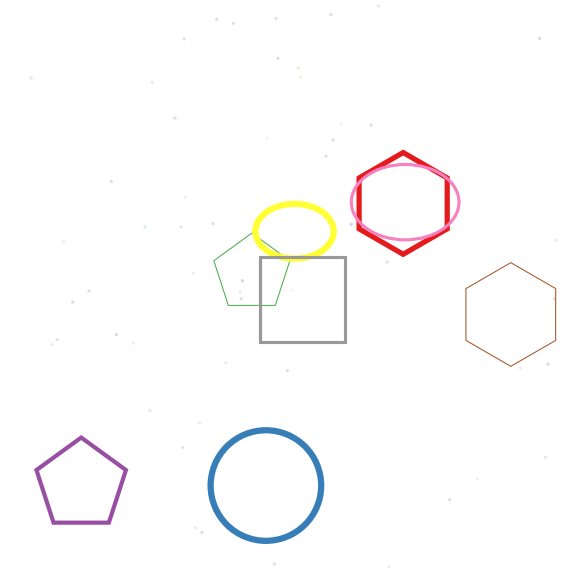[{"shape": "hexagon", "thickness": 2.5, "radius": 0.44, "center": [0.698, 0.647]}, {"shape": "circle", "thickness": 3, "radius": 0.48, "center": [0.46, 0.158]}, {"shape": "pentagon", "thickness": 0.5, "radius": 0.35, "center": [0.436, 0.526]}, {"shape": "pentagon", "thickness": 2, "radius": 0.41, "center": [0.141, 0.16]}, {"shape": "oval", "thickness": 3, "radius": 0.34, "center": [0.51, 0.599]}, {"shape": "hexagon", "thickness": 0.5, "radius": 0.45, "center": [0.885, 0.455]}, {"shape": "oval", "thickness": 1.5, "radius": 0.47, "center": [0.702, 0.649]}, {"shape": "square", "thickness": 1.5, "radius": 0.37, "center": [0.524, 0.48]}]